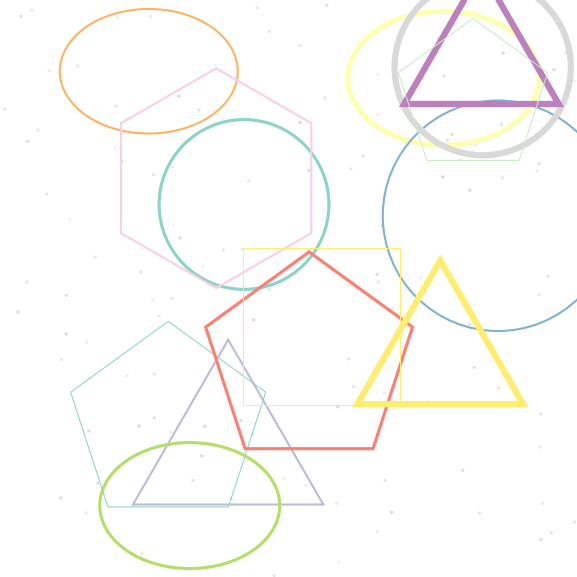[{"shape": "circle", "thickness": 1.5, "radius": 0.74, "center": [0.423, 0.645]}, {"shape": "pentagon", "thickness": 0.5, "radius": 0.89, "center": [0.291, 0.265]}, {"shape": "oval", "thickness": 2.5, "radius": 0.83, "center": [0.768, 0.864]}, {"shape": "triangle", "thickness": 1, "radius": 0.95, "center": [0.395, 0.221]}, {"shape": "pentagon", "thickness": 1.5, "radius": 0.94, "center": [0.535, 0.375]}, {"shape": "circle", "thickness": 1, "radius": 1.0, "center": [0.862, 0.626]}, {"shape": "oval", "thickness": 1, "radius": 0.77, "center": [0.258, 0.876]}, {"shape": "oval", "thickness": 1.5, "radius": 0.78, "center": [0.329, 0.124]}, {"shape": "hexagon", "thickness": 1, "radius": 0.95, "center": [0.374, 0.691]}, {"shape": "circle", "thickness": 3, "radius": 0.76, "center": [0.836, 0.883]}, {"shape": "triangle", "thickness": 3, "radius": 0.77, "center": [0.834, 0.896]}, {"shape": "pentagon", "thickness": 0.5, "radius": 0.68, "center": [0.819, 0.831]}, {"shape": "triangle", "thickness": 3, "radius": 0.83, "center": [0.762, 0.382]}, {"shape": "square", "thickness": 0.5, "radius": 0.68, "center": [0.557, 0.433]}]